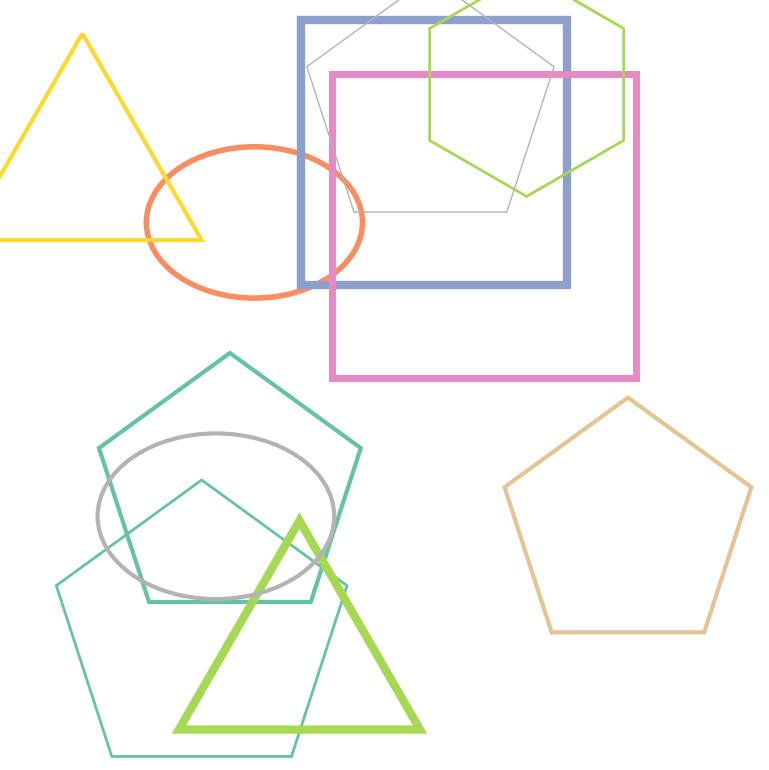[{"shape": "pentagon", "thickness": 1, "radius": 0.99, "center": [0.262, 0.178]}, {"shape": "pentagon", "thickness": 1.5, "radius": 0.89, "center": [0.299, 0.363]}, {"shape": "oval", "thickness": 2, "radius": 0.7, "center": [0.33, 0.711]}, {"shape": "square", "thickness": 3, "radius": 0.86, "center": [0.564, 0.802]}, {"shape": "square", "thickness": 2.5, "radius": 0.99, "center": [0.629, 0.706]}, {"shape": "triangle", "thickness": 3, "radius": 0.9, "center": [0.389, 0.143]}, {"shape": "hexagon", "thickness": 1, "radius": 0.73, "center": [0.684, 0.89]}, {"shape": "triangle", "thickness": 1.5, "radius": 0.89, "center": [0.107, 0.778]}, {"shape": "pentagon", "thickness": 1.5, "radius": 0.84, "center": [0.815, 0.315]}, {"shape": "oval", "thickness": 1.5, "radius": 0.77, "center": [0.28, 0.33]}, {"shape": "pentagon", "thickness": 0.5, "radius": 0.84, "center": [0.559, 0.861]}]